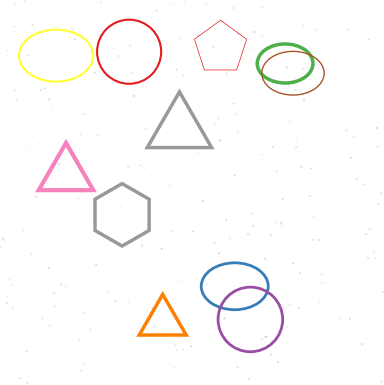[{"shape": "circle", "thickness": 1.5, "radius": 0.42, "center": [0.335, 0.866]}, {"shape": "pentagon", "thickness": 0.5, "radius": 0.36, "center": [0.573, 0.876]}, {"shape": "oval", "thickness": 2, "radius": 0.44, "center": [0.61, 0.256]}, {"shape": "oval", "thickness": 2.5, "radius": 0.36, "center": [0.741, 0.835]}, {"shape": "circle", "thickness": 2, "radius": 0.42, "center": [0.65, 0.17]}, {"shape": "triangle", "thickness": 2.5, "radius": 0.35, "center": [0.423, 0.165]}, {"shape": "oval", "thickness": 1.5, "radius": 0.48, "center": [0.146, 0.856]}, {"shape": "oval", "thickness": 1, "radius": 0.41, "center": [0.761, 0.81]}, {"shape": "triangle", "thickness": 3, "radius": 0.41, "center": [0.171, 0.547]}, {"shape": "hexagon", "thickness": 2.5, "radius": 0.41, "center": [0.317, 0.442]}, {"shape": "triangle", "thickness": 2.5, "radius": 0.48, "center": [0.466, 0.665]}]